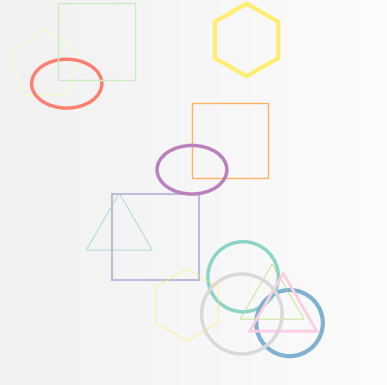[{"shape": "circle", "thickness": 2.5, "radius": 0.46, "center": [0.627, 0.281]}, {"shape": "triangle", "thickness": 0.5, "radius": 0.49, "center": [0.308, 0.4]}, {"shape": "pentagon", "thickness": 0.5, "radius": 0.47, "center": [0.116, 0.829]}, {"shape": "square", "thickness": 1.5, "radius": 0.56, "center": [0.401, 0.384]}, {"shape": "oval", "thickness": 2.5, "radius": 0.45, "center": [0.172, 0.783]}, {"shape": "circle", "thickness": 3, "radius": 0.43, "center": [0.747, 0.161]}, {"shape": "square", "thickness": 1, "radius": 0.49, "center": [0.595, 0.636]}, {"shape": "triangle", "thickness": 0.5, "radius": 0.48, "center": [0.702, 0.219]}, {"shape": "triangle", "thickness": 2, "radius": 0.5, "center": [0.731, 0.19]}, {"shape": "circle", "thickness": 2.5, "radius": 0.52, "center": [0.624, 0.184]}, {"shape": "oval", "thickness": 2.5, "radius": 0.45, "center": [0.495, 0.559]}, {"shape": "square", "thickness": 1, "radius": 0.5, "center": [0.248, 0.892]}, {"shape": "hexagon", "thickness": 3, "radius": 0.47, "center": [0.636, 0.896]}, {"shape": "hexagon", "thickness": 0.5, "radius": 0.47, "center": [0.482, 0.208]}]